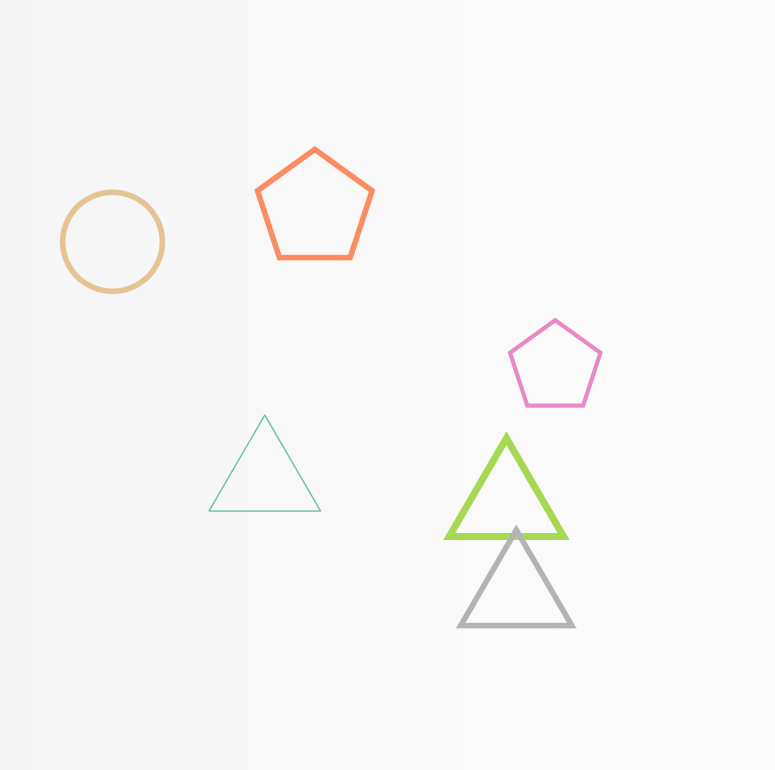[{"shape": "triangle", "thickness": 0.5, "radius": 0.42, "center": [0.342, 0.378]}, {"shape": "pentagon", "thickness": 2, "radius": 0.39, "center": [0.406, 0.728]}, {"shape": "pentagon", "thickness": 1.5, "radius": 0.31, "center": [0.716, 0.523]}, {"shape": "triangle", "thickness": 2.5, "radius": 0.43, "center": [0.653, 0.346]}, {"shape": "circle", "thickness": 2, "radius": 0.32, "center": [0.145, 0.686]}, {"shape": "triangle", "thickness": 2, "radius": 0.41, "center": [0.666, 0.229]}]